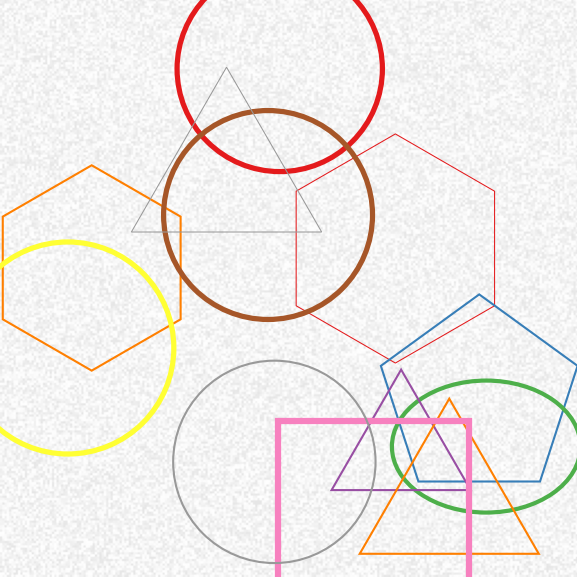[{"shape": "circle", "thickness": 2.5, "radius": 0.89, "center": [0.484, 0.88]}, {"shape": "hexagon", "thickness": 0.5, "radius": 0.99, "center": [0.685, 0.569]}, {"shape": "pentagon", "thickness": 1, "radius": 0.9, "center": [0.83, 0.31]}, {"shape": "oval", "thickness": 2, "radius": 0.82, "center": [0.842, 0.226]}, {"shape": "triangle", "thickness": 1, "radius": 0.7, "center": [0.695, 0.22]}, {"shape": "hexagon", "thickness": 1, "radius": 0.89, "center": [0.159, 0.535]}, {"shape": "triangle", "thickness": 1, "radius": 0.9, "center": [0.778, 0.13]}, {"shape": "circle", "thickness": 2.5, "radius": 0.92, "center": [0.117, 0.397]}, {"shape": "circle", "thickness": 2.5, "radius": 0.9, "center": [0.464, 0.627]}, {"shape": "square", "thickness": 3, "radius": 0.83, "center": [0.647, 0.105]}, {"shape": "circle", "thickness": 1, "radius": 0.88, "center": [0.475, 0.199]}, {"shape": "triangle", "thickness": 0.5, "radius": 0.95, "center": [0.392, 0.693]}]